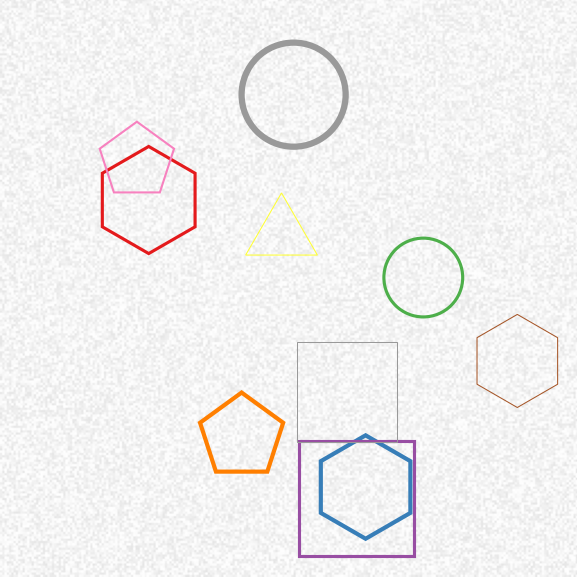[{"shape": "hexagon", "thickness": 1.5, "radius": 0.46, "center": [0.257, 0.653]}, {"shape": "hexagon", "thickness": 2, "radius": 0.45, "center": [0.633, 0.156]}, {"shape": "circle", "thickness": 1.5, "radius": 0.34, "center": [0.733, 0.519]}, {"shape": "square", "thickness": 1.5, "radius": 0.5, "center": [0.617, 0.135]}, {"shape": "pentagon", "thickness": 2, "radius": 0.38, "center": [0.418, 0.244]}, {"shape": "triangle", "thickness": 0.5, "radius": 0.36, "center": [0.487, 0.593]}, {"shape": "hexagon", "thickness": 0.5, "radius": 0.4, "center": [0.896, 0.374]}, {"shape": "pentagon", "thickness": 1, "radius": 0.34, "center": [0.237, 0.721]}, {"shape": "circle", "thickness": 3, "radius": 0.45, "center": [0.508, 0.835]}, {"shape": "square", "thickness": 0.5, "radius": 0.43, "center": [0.601, 0.32]}]